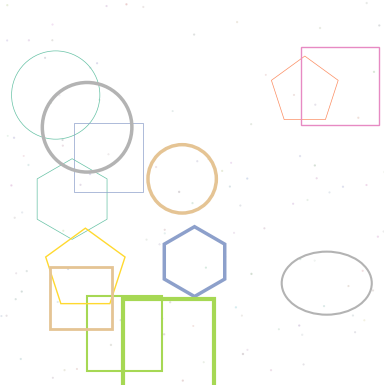[{"shape": "circle", "thickness": 0.5, "radius": 0.57, "center": [0.145, 0.753]}, {"shape": "hexagon", "thickness": 0.5, "radius": 0.52, "center": [0.187, 0.483]}, {"shape": "pentagon", "thickness": 0.5, "radius": 0.46, "center": [0.792, 0.763]}, {"shape": "square", "thickness": 0.5, "radius": 0.45, "center": [0.282, 0.591]}, {"shape": "hexagon", "thickness": 2.5, "radius": 0.45, "center": [0.505, 0.32]}, {"shape": "square", "thickness": 1, "radius": 0.51, "center": [0.884, 0.776]}, {"shape": "square", "thickness": 3, "radius": 0.59, "center": [0.438, 0.105]}, {"shape": "square", "thickness": 1.5, "radius": 0.49, "center": [0.324, 0.135]}, {"shape": "pentagon", "thickness": 1, "radius": 0.54, "center": [0.222, 0.299]}, {"shape": "square", "thickness": 2, "radius": 0.4, "center": [0.21, 0.225]}, {"shape": "circle", "thickness": 2.5, "radius": 0.44, "center": [0.473, 0.535]}, {"shape": "circle", "thickness": 2.5, "radius": 0.58, "center": [0.226, 0.669]}, {"shape": "oval", "thickness": 1.5, "radius": 0.58, "center": [0.849, 0.265]}]